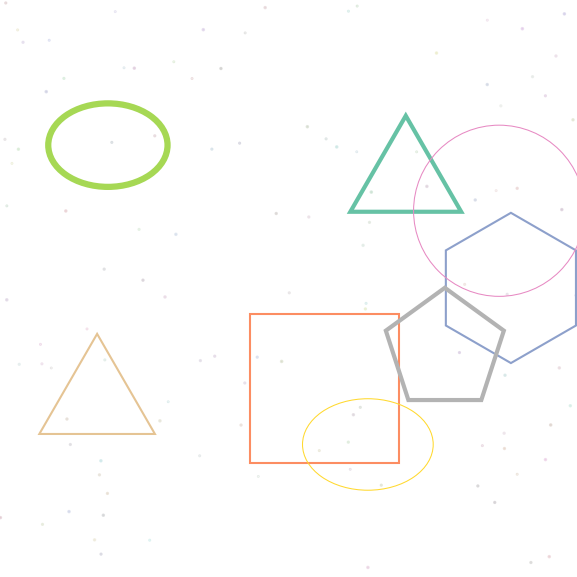[{"shape": "triangle", "thickness": 2, "radius": 0.55, "center": [0.703, 0.688]}, {"shape": "square", "thickness": 1, "radius": 0.65, "center": [0.561, 0.326]}, {"shape": "hexagon", "thickness": 1, "radius": 0.65, "center": [0.885, 0.501]}, {"shape": "circle", "thickness": 0.5, "radius": 0.74, "center": [0.864, 0.634]}, {"shape": "oval", "thickness": 3, "radius": 0.52, "center": [0.187, 0.748]}, {"shape": "oval", "thickness": 0.5, "radius": 0.57, "center": [0.637, 0.229]}, {"shape": "triangle", "thickness": 1, "radius": 0.58, "center": [0.168, 0.305]}, {"shape": "pentagon", "thickness": 2, "radius": 0.54, "center": [0.77, 0.393]}]